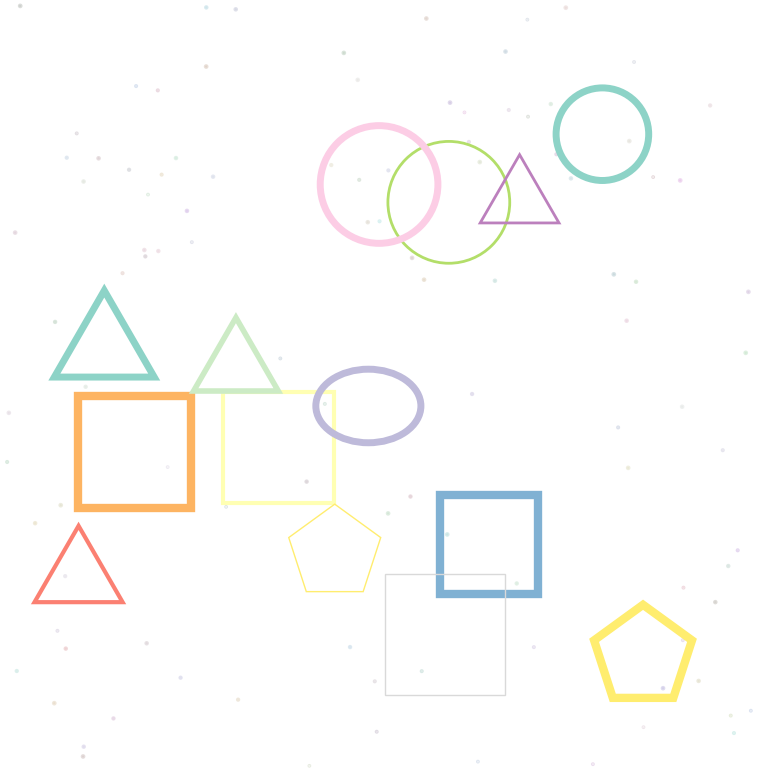[{"shape": "triangle", "thickness": 2.5, "radius": 0.37, "center": [0.135, 0.548]}, {"shape": "circle", "thickness": 2.5, "radius": 0.3, "center": [0.782, 0.826]}, {"shape": "square", "thickness": 1.5, "radius": 0.36, "center": [0.362, 0.419]}, {"shape": "oval", "thickness": 2.5, "radius": 0.34, "center": [0.478, 0.473]}, {"shape": "triangle", "thickness": 1.5, "radius": 0.33, "center": [0.102, 0.251]}, {"shape": "square", "thickness": 3, "radius": 0.32, "center": [0.635, 0.293]}, {"shape": "square", "thickness": 3, "radius": 0.37, "center": [0.174, 0.413]}, {"shape": "circle", "thickness": 1, "radius": 0.4, "center": [0.583, 0.737]}, {"shape": "circle", "thickness": 2.5, "radius": 0.38, "center": [0.492, 0.76]}, {"shape": "square", "thickness": 0.5, "radius": 0.39, "center": [0.578, 0.176]}, {"shape": "triangle", "thickness": 1, "radius": 0.3, "center": [0.675, 0.74]}, {"shape": "triangle", "thickness": 2, "radius": 0.32, "center": [0.306, 0.524]}, {"shape": "pentagon", "thickness": 0.5, "radius": 0.31, "center": [0.435, 0.282]}, {"shape": "pentagon", "thickness": 3, "radius": 0.33, "center": [0.835, 0.148]}]